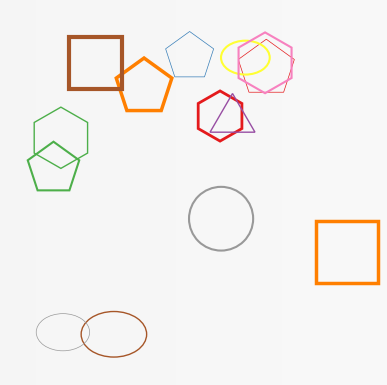[{"shape": "pentagon", "thickness": 0.5, "radius": 0.38, "center": [0.687, 0.822]}, {"shape": "hexagon", "thickness": 2, "radius": 0.33, "center": [0.568, 0.699]}, {"shape": "pentagon", "thickness": 0.5, "radius": 0.33, "center": [0.489, 0.853]}, {"shape": "pentagon", "thickness": 1.5, "radius": 0.35, "center": [0.138, 0.562]}, {"shape": "hexagon", "thickness": 1, "radius": 0.4, "center": [0.157, 0.642]}, {"shape": "triangle", "thickness": 1, "radius": 0.33, "center": [0.6, 0.69]}, {"shape": "pentagon", "thickness": 2.5, "radius": 0.38, "center": [0.372, 0.774]}, {"shape": "square", "thickness": 2.5, "radius": 0.4, "center": [0.896, 0.346]}, {"shape": "oval", "thickness": 1.5, "radius": 0.31, "center": [0.633, 0.85]}, {"shape": "oval", "thickness": 1, "radius": 0.42, "center": [0.294, 0.132]}, {"shape": "square", "thickness": 3, "radius": 0.34, "center": [0.247, 0.836]}, {"shape": "hexagon", "thickness": 1.5, "radius": 0.39, "center": [0.684, 0.837]}, {"shape": "circle", "thickness": 1.5, "radius": 0.41, "center": [0.571, 0.432]}, {"shape": "oval", "thickness": 0.5, "radius": 0.34, "center": [0.162, 0.137]}]